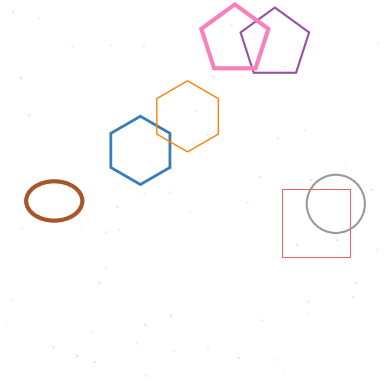[{"shape": "square", "thickness": 0.5, "radius": 0.44, "center": [0.82, 0.42]}, {"shape": "hexagon", "thickness": 2, "radius": 0.44, "center": [0.365, 0.609]}, {"shape": "pentagon", "thickness": 1.5, "radius": 0.47, "center": [0.714, 0.887]}, {"shape": "hexagon", "thickness": 1, "radius": 0.46, "center": [0.487, 0.698]}, {"shape": "oval", "thickness": 3, "radius": 0.36, "center": [0.141, 0.478]}, {"shape": "pentagon", "thickness": 3, "radius": 0.46, "center": [0.61, 0.897]}, {"shape": "circle", "thickness": 1.5, "radius": 0.38, "center": [0.872, 0.471]}]